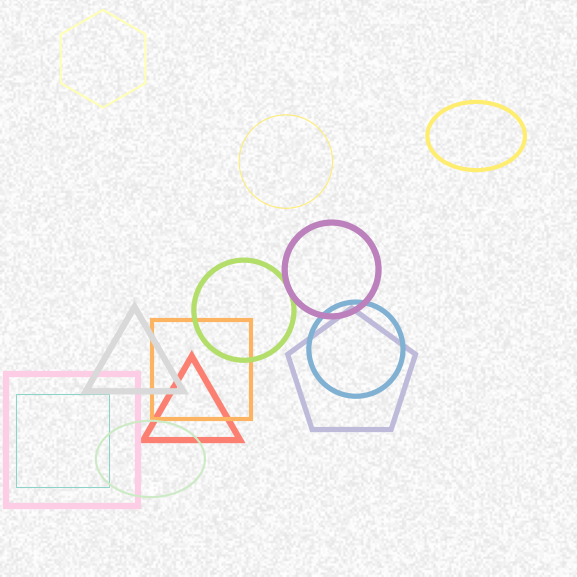[{"shape": "square", "thickness": 0.5, "radius": 0.4, "center": [0.108, 0.237]}, {"shape": "hexagon", "thickness": 1, "radius": 0.42, "center": [0.178, 0.897]}, {"shape": "pentagon", "thickness": 2.5, "radius": 0.58, "center": [0.609, 0.35]}, {"shape": "triangle", "thickness": 3, "radius": 0.48, "center": [0.332, 0.286]}, {"shape": "circle", "thickness": 2.5, "radius": 0.41, "center": [0.616, 0.395]}, {"shape": "square", "thickness": 2, "radius": 0.43, "center": [0.349, 0.36]}, {"shape": "circle", "thickness": 2.5, "radius": 0.43, "center": [0.422, 0.462]}, {"shape": "square", "thickness": 3, "radius": 0.57, "center": [0.124, 0.237]}, {"shape": "triangle", "thickness": 3, "radius": 0.49, "center": [0.233, 0.37]}, {"shape": "circle", "thickness": 3, "radius": 0.41, "center": [0.574, 0.533]}, {"shape": "oval", "thickness": 1, "radius": 0.47, "center": [0.26, 0.204]}, {"shape": "oval", "thickness": 2, "radius": 0.42, "center": [0.825, 0.764]}, {"shape": "circle", "thickness": 0.5, "radius": 0.4, "center": [0.495, 0.719]}]